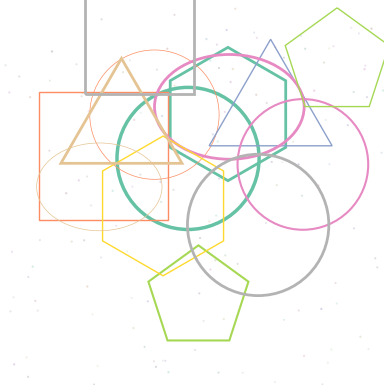[{"shape": "circle", "thickness": 2.5, "radius": 0.92, "center": [0.488, 0.588]}, {"shape": "hexagon", "thickness": 2, "radius": 0.87, "center": [0.592, 0.704]}, {"shape": "square", "thickness": 1, "radius": 0.83, "center": [0.269, 0.595]}, {"shape": "circle", "thickness": 0.5, "radius": 0.84, "center": [0.401, 0.702]}, {"shape": "triangle", "thickness": 1, "radius": 0.92, "center": [0.703, 0.714]}, {"shape": "oval", "thickness": 2, "radius": 0.97, "center": [0.596, 0.722]}, {"shape": "circle", "thickness": 1.5, "radius": 0.85, "center": [0.787, 0.573]}, {"shape": "pentagon", "thickness": 1.5, "radius": 0.68, "center": [0.515, 0.226]}, {"shape": "pentagon", "thickness": 1, "radius": 0.71, "center": [0.876, 0.838]}, {"shape": "hexagon", "thickness": 1, "radius": 0.91, "center": [0.424, 0.465]}, {"shape": "triangle", "thickness": 2, "radius": 0.91, "center": [0.315, 0.667]}, {"shape": "oval", "thickness": 0.5, "radius": 0.81, "center": [0.258, 0.515]}, {"shape": "square", "thickness": 2, "radius": 0.71, "center": [0.363, 0.898]}, {"shape": "circle", "thickness": 2, "radius": 0.92, "center": [0.67, 0.416]}]